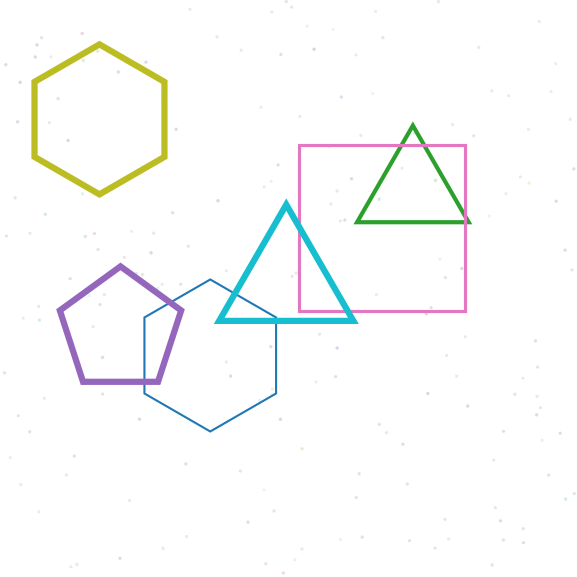[{"shape": "hexagon", "thickness": 1, "radius": 0.66, "center": [0.364, 0.384]}, {"shape": "triangle", "thickness": 2, "radius": 0.56, "center": [0.715, 0.67]}, {"shape": "pentagon", "thickness": 3, "radius": 0.55, "center": [0.209, 0.427]}, {"shape": "square", "thickness": 1.5, "radius": 0.72, "center": [0.661, 0.605]}, {"shape": "hexagon", "thickness": 3, "radius": 0.65, "center": [0.172, 0.792]}, {"shape": "triangle", "thickness": 3, "radius": 0.67, "center": [0.496, 0.511]}]